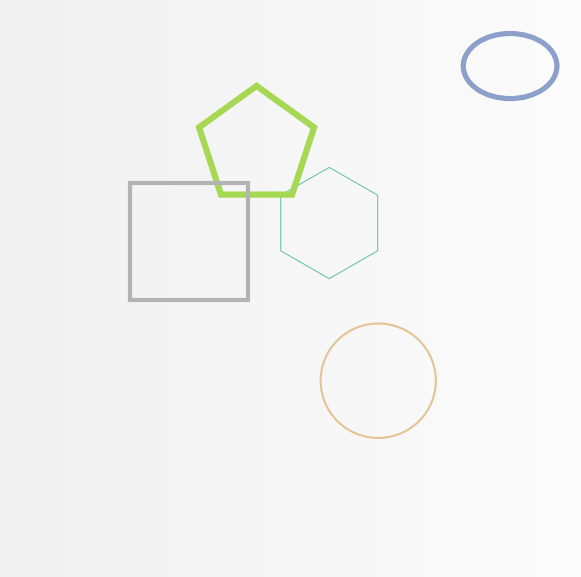[{"shape": "hexagon", "thickness": 0.5, "radius": 0.48, "center": [0.566, 0.613]}, {"shape": "oval", "thickness": 2.5, "radius": 0.4, "center": [0.878, 0.885]}, {"shape": "pentagon", "thickness": 3, "radius": 0.52, "center": [0.441, 0.746]}, {"shape": "circle", "thickness": 1, "radius": 0.5, "center": [0.651, 0.34]}, {"shape": "square", "thickness": 2, "radius": 0.51, "center": [0.324, 0.581]}]